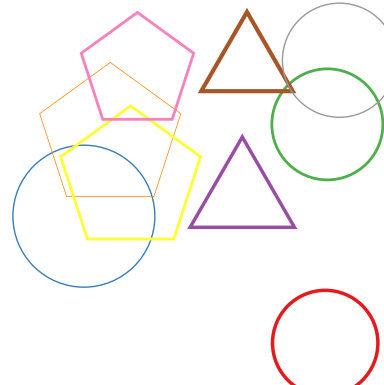[{"shape": "circle", "thickness": 2.5, "radius": 0.68, "center": [0.845, 0.109]}, {"shape": "circle", "thickness": 1, "radius": 0.92, "center": [0.218, 0.438]}, {"shape": "circle", "thickness": 2, "radius": 0.72, "center": [0.85, 0.677]}, {"shape": "triangle", "thickness": 2.5, "radius": 0.78, "center": [0.629, 0.488]}, {"shape": "pentagon", "thickness": 0.5, "radius": 0.96, "center": [0.286, 0.645]}, {"shape": "pentagon", "thickness": 2, "radius": 0.96, "center": [0.339, 0.534]}, {"shape": "triangle", "thickness": 3, "radius": 0.69, "center": [0.642, 0.832]}, {"shape": "pentagon", "thickness": 2, "radius": 0.77, "center": [0.357, 0.814]}, {"shape": "circle", "thickness": 1, "radius": 0.74, "center": [0.882, 0.844]}]